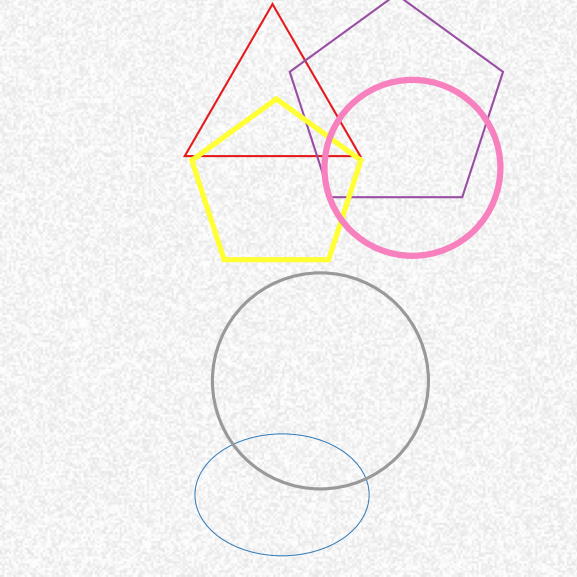[{"shape": "triangle", "thickness": 1, "radius": 0.88, "center": [0.472, 0.817]}, {"shape": "oval", "thickness": 0.5, "radius": 0.75, "center": [0.488, 0.142]}, {"shape": "pentagon", "thickness": 1, "radius": 0.97, "center": [0.686, 0.815]}, {"shape": "pentagon", "thickness": 2.5, "radius": 0.77, "center": [0.479, 0.674]}, {"shape": "circle", "thickness": 3, "radius": 0.76, "center": [0.714, 0.708]}, {"shape": "circle", "thickness": 1.5, "radius": 0.94, "center": [0.555, 0.34]}]